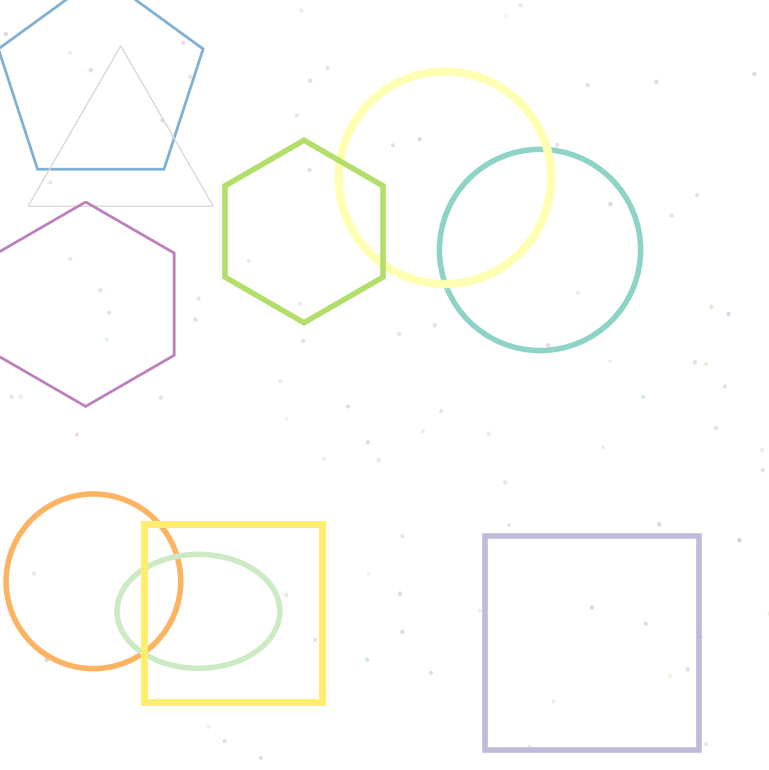[{"shape": "circle", "thickness": 2, "radius": 0.65, "center": [0.701, 0.675]}, {"shape": "circle", "thickness": 3, "radius": 0.69, "center": [0.578, 0.769]}, {"shape": "square", "thickness": 2, "radius": 0.69, "center": [0.769, 0.164]}, {"shape": "pentagon", "thickness": 1, "radius": 0.7, "center": [0.131, 0.893]}, {"shape": "circle", "thickness": 2, "radius": 0.57, "center": [0.121, 0.245]}, {"shape": "hexagon", "thickness": 2, "radius": 0.59, "center": [0.395, 0.699]}, {"shape": "triangle", "thickness": 0.5, "radius": 0.69, "center": [0.157, 0.802]}, {"shape": "hexagon", "thickness": 1, "radius": 0.66, "center": [0.111, 0.605]}, {"shape": "oval", "thickness": 2, "radius": 0.53, "center": [0.258, 0.206]}, {"shape": "square", "thickness": 2.5, "radius": 0.58, "center": [0.303, 0.204]}]